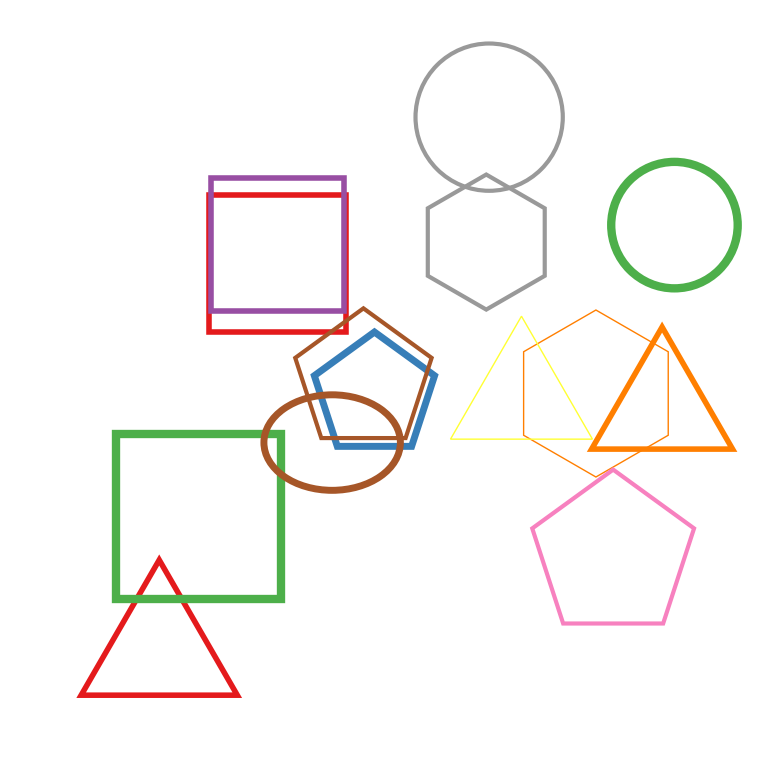[{"shape": "triangle", "thickness": 2, "radius": 0.59, "center": [0.207, 0.156]}, {"shape": "square", "thickness": 2, "radius": 0.44, "center": [0.361, 0.657]}, {"shape": "pentagon", "thickness": 2.5, "radius": 0.41, "center": [0.486, 0.487]}, {"shape": "square", "thickness": 3, "radius": 0.54, "center": [0.258, 0.329]}, {"shape": "circle", "thickness": 3, "radius": 0.41, "center": [0.876, 0.708]}, {"shape": "square", "thickness": 2, "radius": 0.43, "center": [0.36, 0.682]}, {"shape": "triangle", "thickness": 2, "radius": 0.53, "center": [0.86, 0.47]}, {"shape": "hexagon", "thickness": 0.5, "radius": 0.54, "center": [0.774, 0.489]}, {"shape": "triangle", "thickness": 0.5, "radius": 0.53, "center": [0.677, 0.483]}, {"shape": "oval", "thickness": 2.5, "radius": 0.44, "center": [0.431, 0.425]}, {"shape": "pentagon", "thickness": 1.5, "radius": 0.47, "center": [0.472, 0.506]}, {"shape": "pentagon", "thickness": 1.5, "radius": 0.55, "center": [0.796, 0.28]}, {"shape": "circle", "thickness": 1.5, "radius": 0.48, "center": [0.635, 0.848]}, {"shape": "hexagon", "thickness": 1.5, "radius": 0.44, "center": [0.632, 0.686]}]